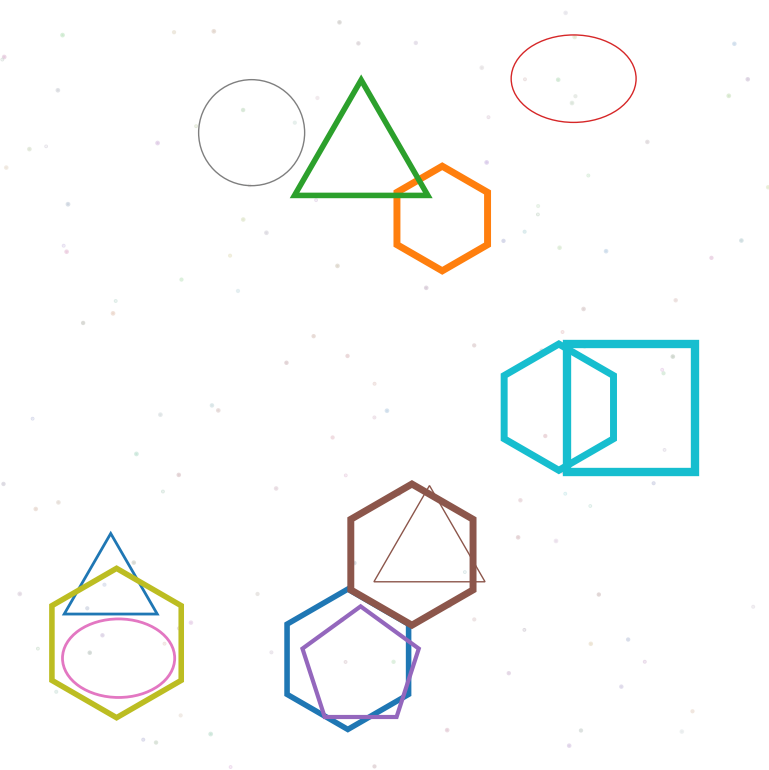[{"shape": "triangle", "thickness": 1, "radius": 0.35, "center": [0.144, 0.237]}, {"shape": "hexagon", "thickness": 2, "radius": 0.46, "center": [0.452, 0.144]}, {"shape": "hexagon", "thickness": 2.5, "radius": 0.34, "center": [0.574, 0.716]}, {"shape": "triangle", "thickness": 2, "radius": 0.5, "center": [0.469, 0.796]}, {"shape": "oval", "thickness": 0.5, "radius": 0.41, "center": [0.745, 0.898]}, {"shape": "pentagon", "thickness": 1.5, "radius": 0.4, "center": [0.468, 0.133]}, {"shape": "triangle", "thickness": 0.5, "radius": 0.42, "center": [0.558, 0.286]}, {"shape": "hexagon", "thickness": 2.5, "radius": 0.46, "center": [0.535, 0.28]}, {"shape": "oval", "thickness": 1, "radius": 0.36, "center": [0.154, 0.145]}, {"shape": "circle", "thickness": 0.5, "radius": 0.34, "center": [0.327, 0.828]}, {"shape": "hexagon", "thickness": 2, "radius": 0.48, "center": [0.151, 0.165]}, {"shape": "hexagon", "thickness": 2.5, "radius": 0.41, "center": [0.726, 0.471]}, {"shape": "square", "thickness": 3, "radius": 0.42, "center": [0.82, 0.47]}]